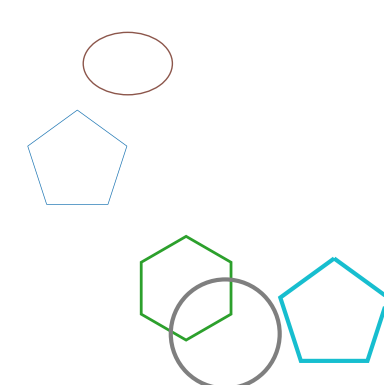[{"shape": "pentagon", "thickness": 0.5, "radius": 0.68, "center": [0.201, 0.579]}, {"shape": "hexagon", "thickness": 2, "radius": 0.67, "center": [0.483, 0.251]}, {"shape": "oval", "thickness": 1, "radius": 0.58, "center": [0.332, 0.835]}, {"shape": "circle", "thickness": 3, "radius": 0.71, "center": [0.585, 0.133]}, {"shape": "pentagon", "thickness": 3, "radius": 0.74, "center": [0.868, 0.182]}]